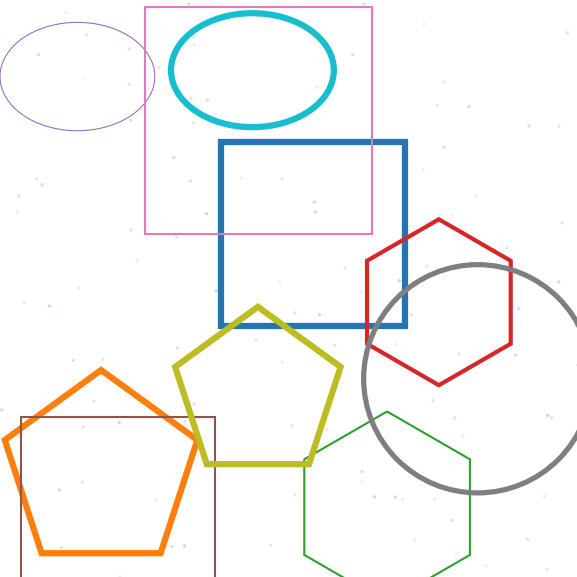[{"shape": "square", "thickness": 3, "radius": 0.8, "center": [0.542, 0.594]}, {"shape": "pentagon", "thickness": 3, "radius": 0.88, "center": [0.175, 0.183]}, {"shape": "hexagon", "thickness": 1, "radius": 0.83, "center": [0.67, 0.121]}, {"shape": "hexagon", "thickness": 2, "radius": 0.72, "center": [0.76, 0.476]}, {"shape": "oval", "thickness": 0.5, "radius": 0.67, "center": [0.134, 0.867]}, {"shape": "square", "thickness": 1, "radius": 0.84, "center": [0.204, 0.109]}, {"shape": "square", "thickness": 1, "radius": 0.98, "center": [0.447, 0.79]}, {"shape": "circle", "thickness": 2.5, "radius": 0.99, "center": [0.827, 0.343]}, {"shape": "pentagon", "thickness": 3, "radius": 0.75, "center": [0.447, 0.317]}, {"shape": "oval", "thickness": 3, "radius": 0.7, "center": [0.437, 0.878]}]